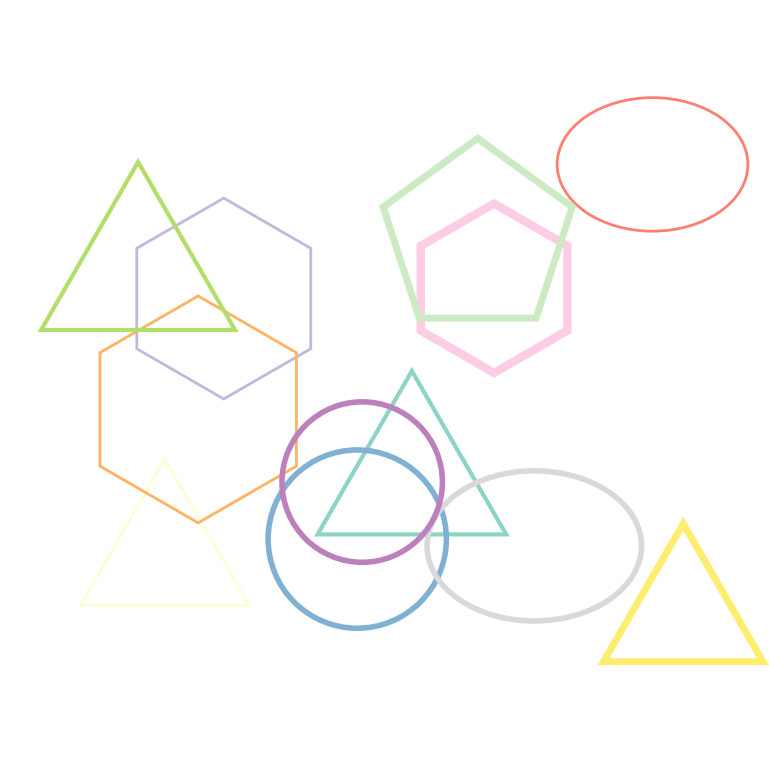[{"shape": "triangle", "thickness": 1.5, "radius": 0.71, "center": [0.535, 0.377]}, {"shape": "triangle", "thickness": 0.5, "radius": 0.63, "center": [0.214, 0.277]}, {"shape": "hexagon", "thickness": 1, "radius": 0.65, "center": [0.291, 0.612]}, {"shape": "oval", "thickness": 1, "radius": 0.62, "center": [0.847, 0.786]}, {"shape": "circle", "thickness": 2, "radius": 0.58, "center": [0.464, 0.3]}, {"shape": "hexagon", "thickness": 1, "radius": 0.74, "center": [0.257, 0.468]}, {"shape": "triangle", "thickness": 1.5, "radius": 0.73, "center": [0.179, 0.644]}, {"shape": "hexagon", "thickness": 3, "radius": 0.55, "center": [0.642, 0.626]}, {"shape": "oval", "thickness": 2, "radius": 0.7, "center": [0.694, 0.291]}, {"shape": "circle", "thickness": 2, "radius": 0.52, "center": [0.47, 0.374]}, {"shape": "pentagon", "thickness": 2.5, "radius": 0.65, "center": [0.62, 0.691]}, {"shape": "triangle", "thickness": 2.5, "radius": 0.6, "center": [0.887, 0.2]}]